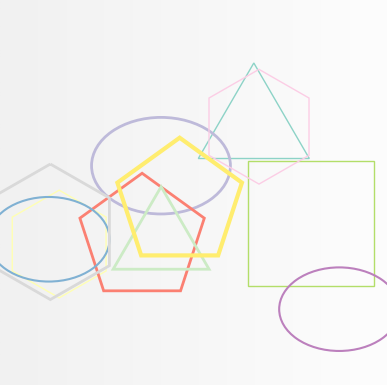[{"shape": "triangle", "thickness": 1, "radius": 0.83, "center": [0.655, 0.671]}, {"shape": "hexagon", "thickness": 1, "radius": 0.7, "center": [0.153, 0.366]}, {"shape": "oval", "thickness": 2, "radius": 0.9, "center": [0.415, 0.57]}, {"shape": "pentagon", "thickness": 2, "radius": 0.84, "center": [0.367, 0.381]}, {"shape": "oval", "thickness": 1.5, "radius": 0.78, "center": [0.126, 0.379]}, {"shape": "square", "thickness": 1, "radius": 0.81, "center": [0.802, 0.419]}, {"shape": "hexagon", "thickness": 1, "radius": 0.75, "center": [0.668, 0.671]}, {"shape": "hexagon", "thickness": 2, "radius": 0.88, "center": [0.13, 0.398]}, {"shape": "oval", "thickness": 1.5, "radius": 0.78, "center": [0.875, 0.197]}, {"shape": "triangle", "thickness": 2, "radius": 0.71, "center": [0.416, 0.372]}, {"shape": "pentagon", "thickness": 3, "radius": 0.84, "center": [0.464, 0.473]}]